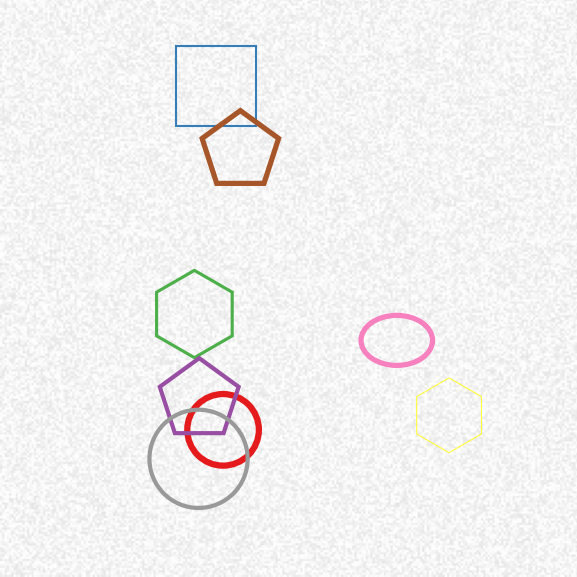[{"shape": "circle", "thickness": 3, "radius": 0.31, "center": [0.386, 0.255]}, {"shape": "square", "thickness": 1, "radius": 0.35, "center": [0.375, 0.851]}, {"shape": "hexagon", "thickness": 1.5, "radius": 0.38, "center": [0.337, 0.455]}, {"shape": "pentagon", "thickness": 2, "radius": 0.36, "center": [0.345, 0.307]}, {"shape": "hexagon", "thickness": 0.5, "radius": 0.32, "center": [0.778, 0.28]}, {"shape": "pentagon", "thickness": 2.5, "radius": 0.35, "center": [0.416, 0.738]}, {"shape": "oval", "thickness": 2.5, "radius": 0.31, "center": [0.687, 0.41]}, {"shape": "circle", "thickness": 2, "radius": 0.43, "center": [0.344, 0.205]}]